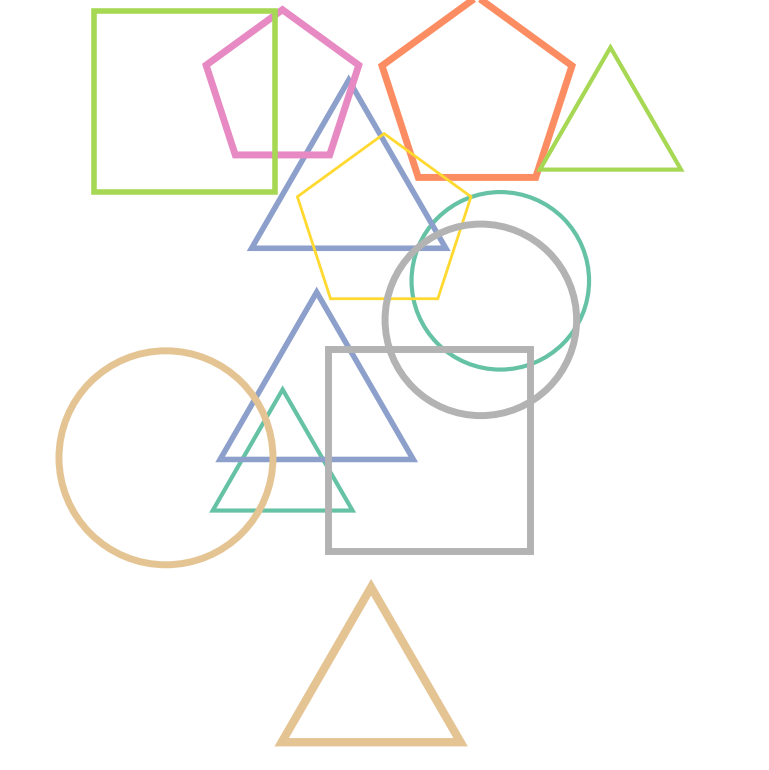[{"shape": "triangle", "thickness": 1.5, "radius": 0.52, "center": [0.367, 0.389]}, {"shape": "circle", "thickness": 1.5, "radius": 0.58, "center": [0.65, 0.635]}, {"shape": "pentagon", "thickness": 2.5, "radius": 0.65, "center": [0.619, 0.875]}, {"shape": "triangle", "thickness": 2, "radius": 0.73, "center": [0.453, 0.75]}, {"shape": "triangle", "thickness": 2, "radius": 0.72, "center": [0.411, 0.476]}, {"shape": "pentagon", "thickness": 2.5, "radius": 0.52, "center": [0.367, 0.883]}, {"shape": "triangle", "thickness": 1.5, "radius": 0.53, "center": [0.793, 0.833]}, {"shape": "square", "thickness": 2, "radius": 0.59, "center": [0.24, 0.868]}, {"shape": "pentagon", "thickness": 1, "radius": 0.59, "center": [0.499, 0.708]}, {"shape": "triangle", "thickness": 3, "radius": 0.67, "center": [0.482, 0.103]}, {"shape": "circle", "thickness": 2.5, "radius": 0.69, "center": [0.216, 0.405]}, {"shape": "square", "thickness": 2.5, "radius": 0.66, "center": [0.557, 0.415]}, {"shape": "circle", "thickness": 2.5, "radius": 0.62, "center": [0.624, 0.585]}]